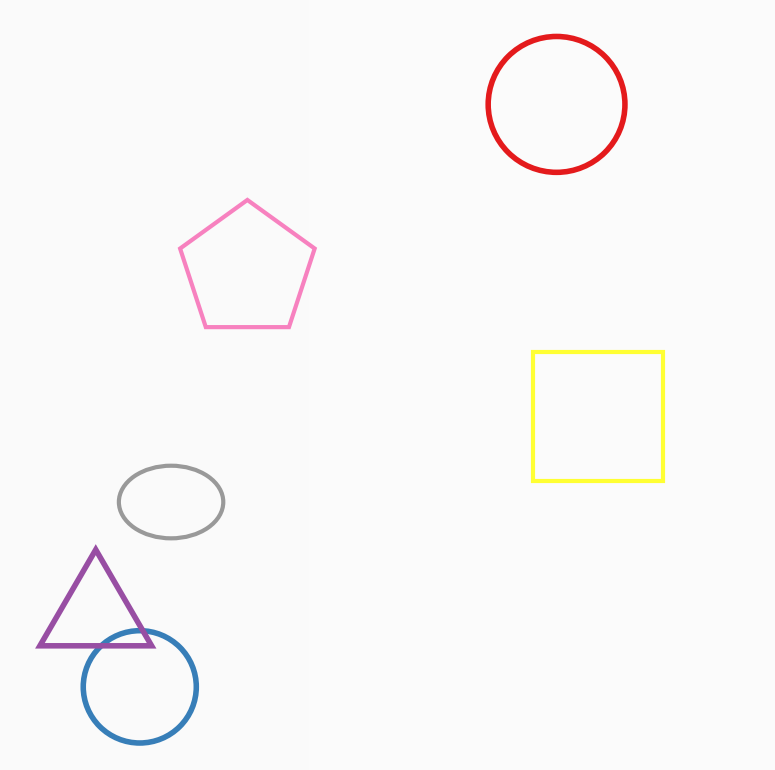[{"shape": "circle", "thickness": 2, "radius": 0.44, "center": [0.718, 0.864]}, {"shape": "circle", "thickness": 2, "radius": 0.36, "center": [0.18, 0.108]}, {"shape": "triangle", "thickness": 2, "radius": 0.42, "center": [0.124, 0.203]}, {"shape": "square", "thickness": 1.5, "radius": 0.42, "center": [0.771, 0.459]}, {"shape": "pentagon", "thickness": 1.5, "radius": 0.46, "center": [0.319, 0.649]}, {"shape": "oval", "thickness": 1.5, "radius": 0.34, "center": [0.221, 0.348]}]